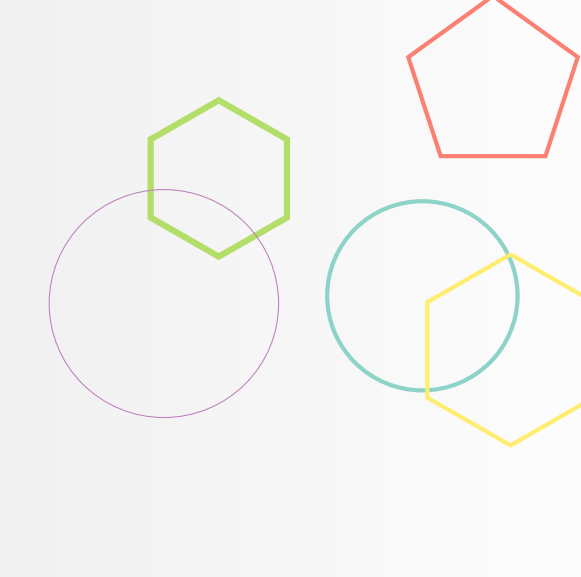[{"shape": "circle", "thickness": 2, "radius": 0.82, "center": [0.727, 0.487]}, {"shape": "pentagon", "thickness": 2, "radius": 0.77, "center": [0.848, 0.853]}, {"shape": "hexagon", "thickness": 3, "radius": 0.68, "center": [0.376, 0.69]}, {"shape": "circle", "thickness": 0.5, "radius": 0.99, "center": [0.282, 0.474]}, {"shape": "hexagon", "thickness": 2, "radius": 0.83, "center": [0.878, 0.393]}]